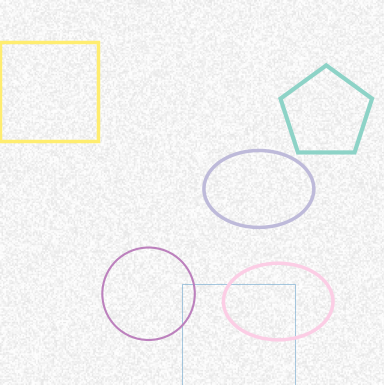[{"shape": "pentagon", "thickness": 3, "radius": 0.63, "center": [0.847, 0.705]}, {"shape": "oval", "thickness": 2.5, "radius": 0.71, "center": [0.672, 0.509]}, {"shape": "square", "thickness": 0.5, "radius": 0.73, "center": [0.619, 0.116]}, {"shape": "oval", "thickness": 2.5, "radius": 0.71, "center": [0.723, 0.217]}, {"shape": "circle", "thickness": 1.5, "radius": 0.6, "center": [0.386, 0.237]}, {"shape": "square", "thickness": 2.5, "radius": 0.64, "center": [0.128, 0.762]}]